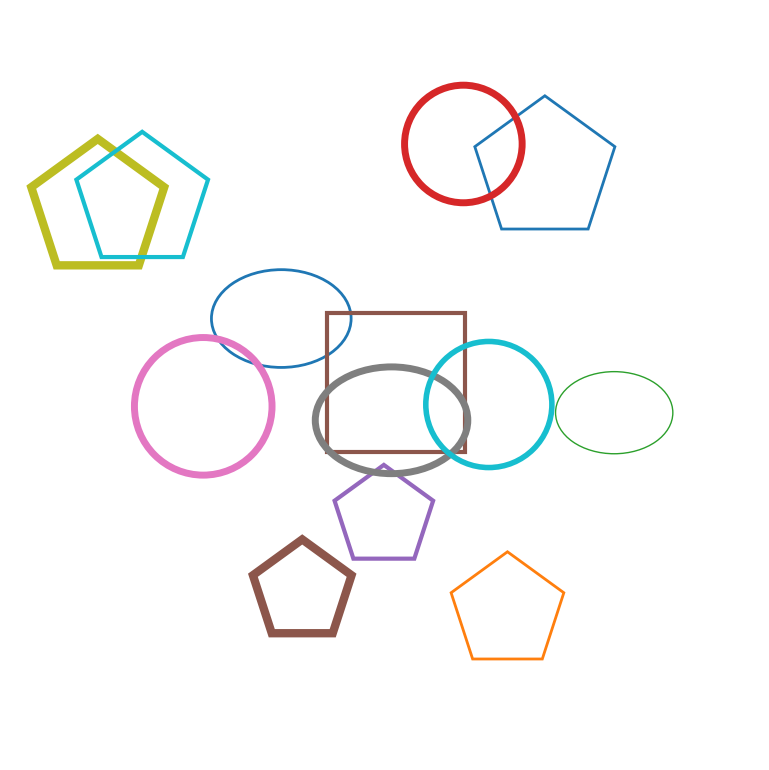[{"shape": "oval", "thickness": 1, "radius": 0.45, "center": [0.365, 0.586]}, {"shape": "pentagon", "thickness": 1, "radius": 0.48, "center": [0.708, 0.78]}, {"shape": "pentagon", "thickness": 1, "radius": 0.38, "center": [0.659, 0.206]}, {"shape": "oval", "thickness": 0.5, "radius": 0.38, "center": [0.798, 0.464]}, {"shape": "circle", "thickness": 2.5, "radius": 0.38, "center": [0.602, 0.813]}, {"shape": "pentagon", "thickness": 1.5, "radius": 0.34, "center": [0.499, 0.329]}, {"shape": "pentagon", "thickness": 3, "radius": 0.34, "center": [0.393, 0.232]}, {"shape": "square", "thickness": 1.5, "radius": 0.45, "center": [0.514, 0.503]}, {"shape": "circle", "thickness": 2.5, "radius": 0.45, "center": [0.264, 0.472]}, {"shape": "oval", "thickness": 2.5, "radius": 0.5, "center": [0.508, 0.454]}, {"shape": "pentagon", "thickness": 3, "radius": 0.45, "center": [0.127, 0.729]}, {"shape": "pentagon", "thickness": 1.5, "radius": 0.45, "center": [0.185, 0.739]}, {"shape": "circle", "thickness": 2, "radius": 0.41, "center": [0.635, 0.475]}]